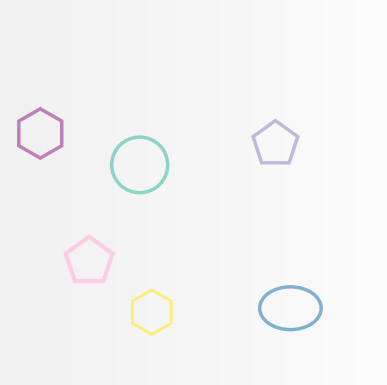[{"shape": "circle", "thickness": 2.5, "radius": 0.36, "center": [0.36, 0.572]}, {"shape": "pentagon", "thickness": 2.5, "radius": 0.3, "center": [0.711, 0.626]}, {"shape": "oval", "thickness": 2.5, "radius": 0.4, "center": [0.75, 0.199]}, {"shape": "pentagon", "thickness": 3, "radius": 0.32, "center": [0.23, 0.322]}, {"shape": "hexagon", "thickness": 2.5, "radius": 0.32, "center": [0.104, 0.653]}, {"shape": "hexagon", "thickness": 2, "radius": 0.29, "center": [0.392, 0.189]}]